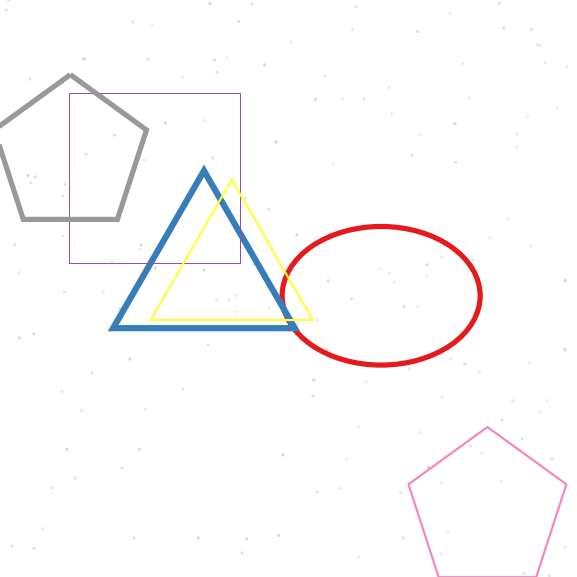[{"shape": "oval", "thickness": 2.5, "radius": 0.86, "center": [0.66, 0.487]}, {"shape": "triangle", "thickness": 3, "radius": 0.91, "center": [0.353, 0.522]}, {"shape": "square", "thickness": 0.5, "radius": 0.74, "center": [0.268, 0.691]}, {"shape": "triangle", "thickness": 1, "radius": 0.81, "center": [0.401, 0.526]}, {"shape": "pentagon", "thickness": 1, "radius": 0.72, "center": [0.844, 0.116]}, {"shape": "pentagon", "thickness": 2.5, "radius": 0.69, "center": [0.122, 0.731]}]